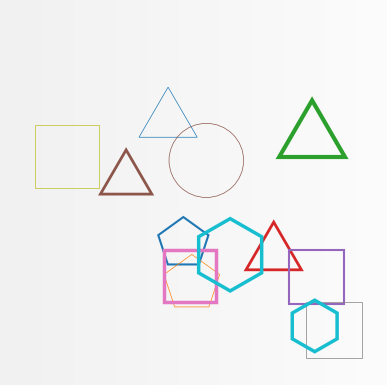[{"shape": "triangle", "thickness": 0.5, "radius": 0.43, "center": [0.434, 0.687]}, {"shape": "pentagon", "thickness": 1.5, "radius": 0.34, "center": [0.473, 0.368]}, {"shape": "pentagon", "thickness": 0.5, "radius": 0.38, "center": [0.495, 0.264]}, {"shape": "triangle", "thickness": 3, "radius": 0.49, "center": [0.805, 0.641]}, {"shape": "triangle", "thickness": 2, "radius": 0.41, "center": [0.706, 0.34]}, {"shape": "square", "thickness": 1.5, "radius": 0.35, "center": [0.816, 0.281]}, {"shape": "circle", "thickness": 0.5, "radius": 0.48, "center": [0.532, 0.583]}, {"shape": "triangle", "thickness": 2, "radius": 0.38, "center": [0.325, 0.534]}, {"shape": "square", "thickness": 2.5, "radius": 0.34, "center": [0.49, 0.282]}, {"shape": "square", "thickness": 0.5, "radius": 0.36, "center": [0.862, 0.143]}, {"shape": "square", "thickness": 0.5, "radius": 0.41, "center": [0.173, 0.594]}, {"shape": "hexagon", "thickness": 2.5, "radius": 0.47, "center": [0.594, 0.338]}, {"shape": "hexagon", "thickness": 2.5, "radius": 0.33, "center": [0.812, 0.153]}]